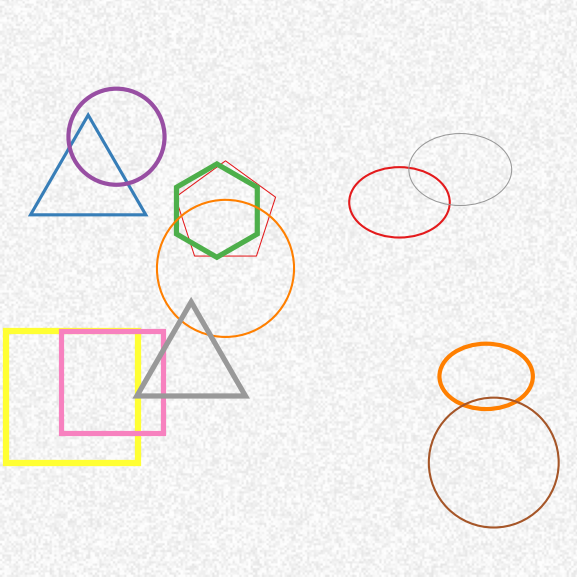[{"shape": "oval", "thickness": 1, "radius": 0.44, "center": [0.692, 0.649]}, {"shape": "pentagon", "thickness": 0.5, "radius": 0.46, "center": [0.39, 0.629]}, {"shape": "triangle", "thickness": 1.5, "radius": 0.58, "center": [0.153, 0.685]}, {"shape": "hexagon", "thickness": 2.5, "radius": 0.4, "center": [0.376, 0.634]}, {"shape": "circle", "thickness": 2, "radius": 0.42, "center": [0.202, 0.762]}, {"shape": "circle", "thickness": 1, "radius": 0.59, "center": [0.39, 0.534]}, {"shape": "oval", "thickness": 2, "radius": 0.4, "center": [0.842, 0.347]}, {"shape": "square", "thickness": 3, "radius": 0.57, "center": [0.125, 0.312]}, {"shape": "circle", "thickness": 1, "radius": 0.56, "center": [0.855, 0.198]}, {"shape": "square", "thickness": 2.5, "radius": 0.44, "center": [0.194, 0.338]}, {"shape": "triangle", "thickness": 2.5, "radius": 0.54, "center": [0.331, 0.368]}, {"shape": "oval", "thickness": 0.5, "radius": 0.44, "center": [0.797, 0.706]}]